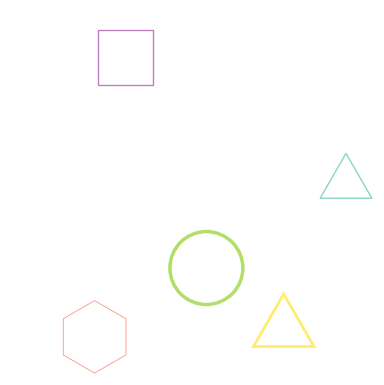[{"shape": "triangle", "thickness": 1, "radius": 0.39, "center": [0.899, 0.524]}, {"shape": "hexagon", "thickness": 0.5, "radius": 0.47, "center": [0.246, 0.125]}, {"shape": "circle", "thickness": 2.5, "radius": 0.47, "center": [0.536, 0.304]}, {"shape": "square", "thickness": 1, "radius": 0.36, "center": [0.327, 0.852]}, {"shape": "triangle", "thickness": 2, "radius": 0.45, "center": [0.737, 0.145]}]